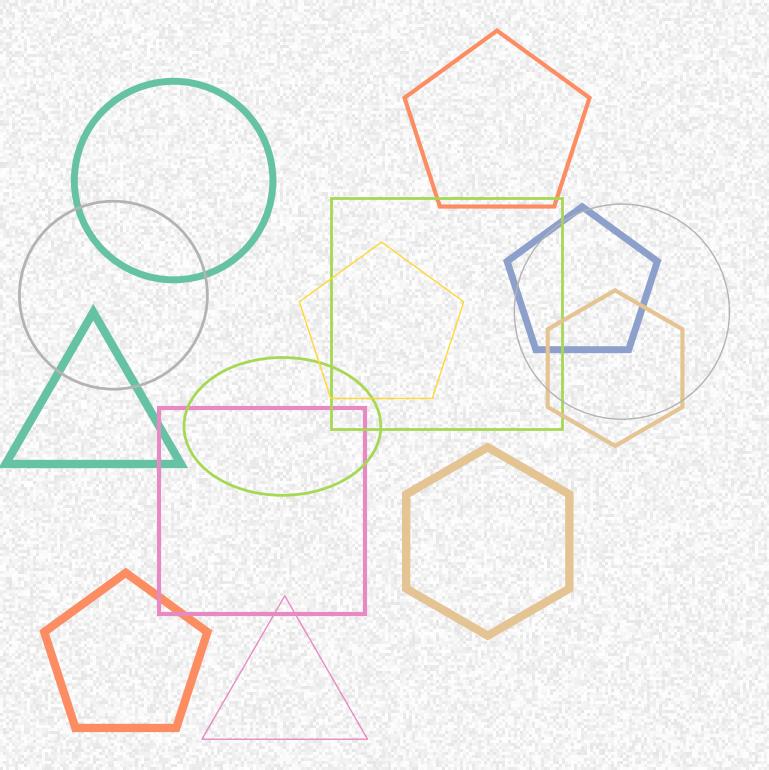[{"shape": "circle", "thickness": 2.5, "radius": 0.64, "center": [0.225, 0.765]}, {"shape": "triangle", "thickness": 3, "radius": 0.66, "center": [0.121, 0.463]}, {"shape": "pentagon", "thickness": 3, "radius": 0.56, "center": [0.163, 0.145]}, {"shape": "pentagon", "thickness": 1.5, "radius": 0.63, "center": [0.645, 0.834]}, {"shape": "pentagon", "thickness": 2.5, "radius": 0.51, "center": [0.756, 0.629]}, {"shape": "triangle", "thickness": 0.5, "radius": 0.62, "center": [0.37, 0.102]}, {"shape": "square", "thickness": 1.5, "radius": 0.67, "center": [0.341, 0.336]}, {"shape": "square", "thickness": 1, "radius": 0.75, "center": [0.58, 0.593]}, {"shape": "oval", "thickness": 1, "radius": 0.64, "center": [0.367, 0.446]}, {"shape": "pentagon", "thickness": 0.5, "radius": 0.56, "center": [0.496, 0.573]}, {"shape": "hexagon", "thickness": 3, "radius": 0.61, "center": [0.633, 0.297]}, {"shape": "hexagon", "thickness": 1.5, "radius": 0.51, "center": [0.799, 0.522]}, {"shape": "circle", "thickness": 0.5, "radius": 0.7, "center": [0.808, 0.595]}, {"shape": "circle", "thickness": 1, "radius": 0.61, "center": [0.147, 0.617]}]